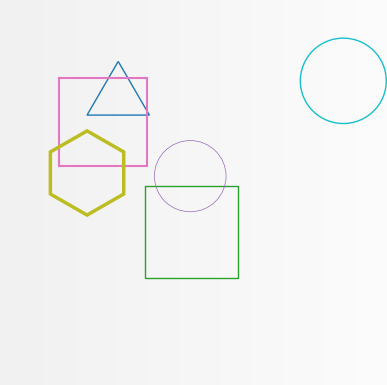[{"shape": "triangle", "thickness": 1, "radius": 0.46, "center": [0.305, 0.748]}, {"shape": "square", "thickness": 1, "radius": 0.6, "center": [0.495, 0.397]}, {"shape": "circle", "thickness": 0.5, "radius": 0.46, "center": [0.491, 0.542]}, {"shape": "square", "thickness": 1.5, "radius": 0.57, "center": [0.266, 0.683]}, {"shape": "hexagon", "thickness": 2.5, "radius": 0.55, "center": [0.225, 0.551]}, {"shape": "circle", "thickness": 1, "radius": 0.55, "center": [0.886, 0.79]}]